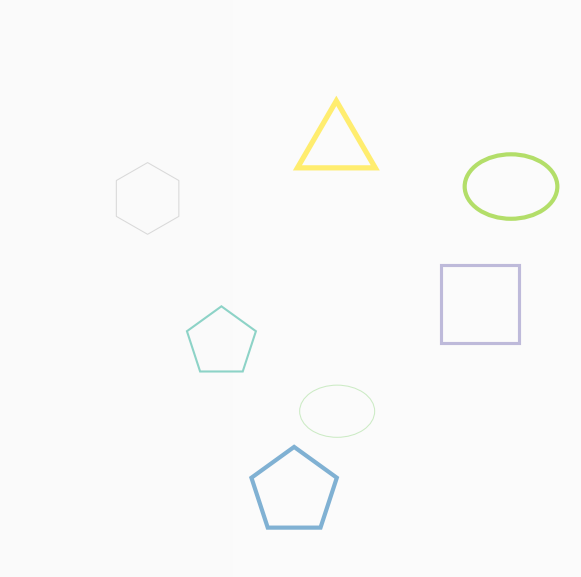[{"shape": "pentagon", "thickness": 1, "radius": 0.31, "center": [0.381, 0.406]}, {"shape": "square", "thickness": 1.5, "radius": 0.34, "center": [0.826, 0.473]}, {"shape": "pentagon", "thickness": 2, "radius": 0.39, "center": [0.506, 0.148]}, {"shape": "oval", "thickness": 2, "radius": 0.4, "center": [0.879, 0.676]}, {"shape": "hexagon", "thickness": 0.5, "radius": 0.31, "center": [0.254, 0.655]}, {"shape": "oval", "thickness": 0.5, "radius": 0.32, "center": [0.58, 0.287]}, {"shape": "triangle", "thickness": 2.5, "radius": 0.39, "center": [0.579, 0.747]}]